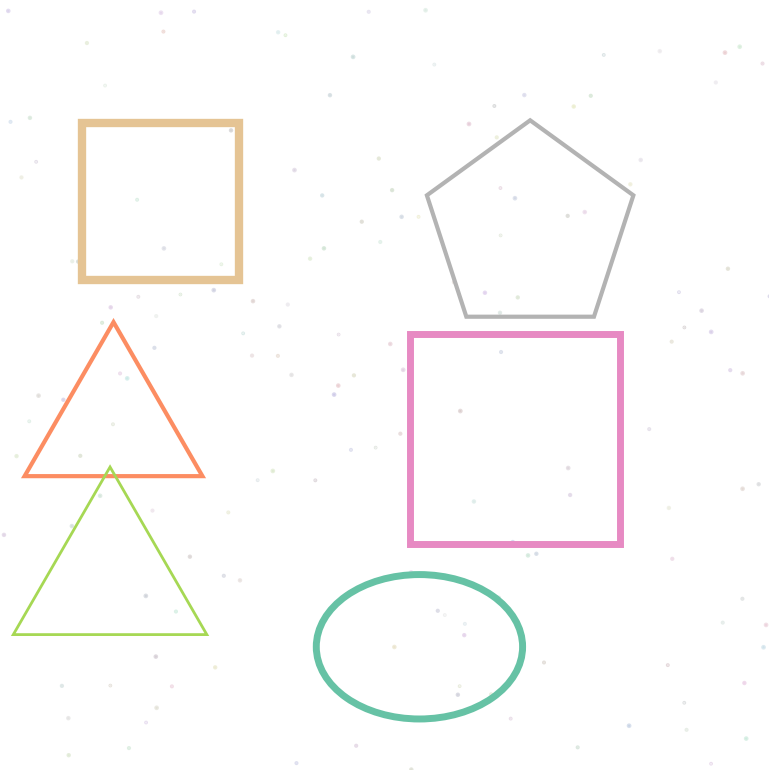[{"shape": "oval", "thickness": 2.5, "radius": 0.67, "center": [0.545, 0.16]}, {"shape": "triangle", "thickness": 1.5, "radius": 0.67, "center": [0.147, 0.448]}, {"shape": "square", "thickness": 2.5, "radius": 0.68, "center": [0.669, 0.43]}, {"shape": "triangle", "thickness": 1, "radius": 0.73, "center": [0.143, 0.248]}, {"shape": "square", "thickness": 3, "radius": 0.51, "center": [0.208, 0.739]}, {"shape": "pentagon", "thickness": 1.5, "radius": 0.7, "center": [0.688, 0.703]}]